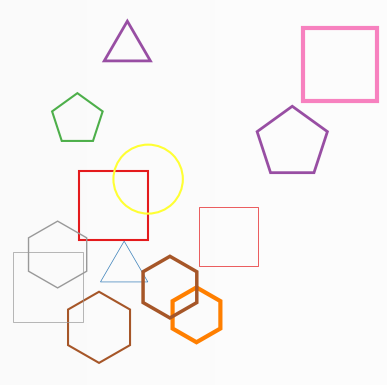[{"shape": "square", "thickness": 1.5, "radius": 0.44, "center": [0.293, 0.466]}, {"shape": "square", "thickness": 0.5, "radius": 0.38, "center": [0.589, 0.385]}, {"shape": "triangle", "thickness": 0.5, "radius": 0.35, "center": [0.32, 0.303]}, {"shape": "pentagon", "thickness": 1.5, "radius": 0.34, "center": [0.2, 0.689]}, {"shape": "triangle", "thickness": 2, "radius": 0.34, "center": [0.329, 0.876]}, {"shape": "pentagon", "thickness": 2, "radius": 0.48, "center": [0.754, 0.629]}, {"shape": "hexagon", "thickness": 3, "radius": 0.36, "center": [0.507, 0.182]}, {"shape": "circle", "thickness": 1.5, "radius": 0.45, "center": [0.382, 0.535]}, {"shape": "hexagon", "thickness": 1.5, "radius": 0.46, "center": [0.256, 0.15]}, {"shape": "hexagon", "thickness": 2.5, "radius": 0.4, "center": [0.439, 0.254]}, {"shape": "square", "thickness": 3, "radius": 0.48, "center": [0.878, 0.832]}, {"shape": "square", "thickness": 0.5, "radius": 0.45, "center": [0.124, 0.254]}, {"shape": "hexagon", "thickness": 1, "radius": 0.43, "center": [0.149, 0.339]}]